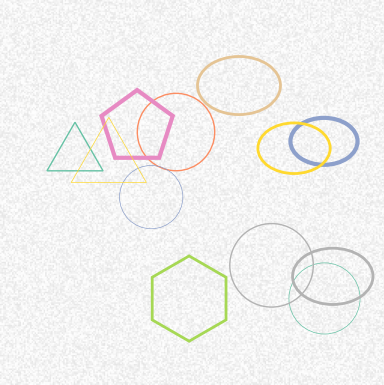[{"shape": "triangle", "thickness": 1, "radius": 0.42, "center": [0.195, 0.598]}, {"shape": "circle", "thickness": 0.5, "radius": 0.46, "center": [0.843, 0.225]}, {"shape": "circle", "thickness": 1, "radius": 0.5, "center": [0.457, 0.657]}, {"shape": "oval", "thickness": 3, "radius": 0.44, "center": [0.842, 0.633]}, {"shape": "circle", "thickness": 0.5, "radius": 0.41, "center": [0.393, 0.488]}, {"shape": "pentagon", "thickness": 3, "radius": 0.49, "center": [0.356, 0.669]}, {"shape": "hexagon", "thickness": 2, "radius": 0.55, "center": [0.491, 0.224]}, {"shape": "triangle", "thickness": 0.5, "radius": 0.56, "center": [0.283, 0.582]}, {"shape": "oval", "thickness": 2, "radius": 0.47, "center": [0.764, 0.615]}, {"shape": "oval", "thickness": 2, "radius": 0.54, "center": [0.621, 0.778]}, {"shape": "oval", "thickness": 2, "radius": 0.52, "center": [0.864, 0.282]}, {"shape": "circle", "thickness": 1, "radius": 0.54, "center": [0.705, 0.311]}]